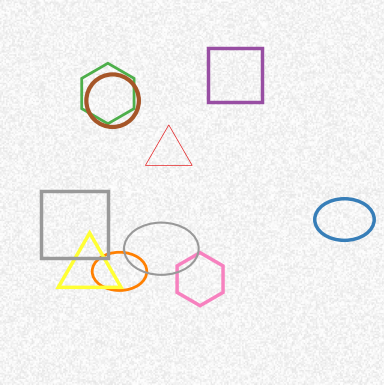[{"shape": "triangle", "thickness": 0.5, "radius": 0.35, "center": [0.438, 0.605]}, {"shape": "oval", "thickness": 2.5, "radius": 0.39, "center": [0.895, 0.43]}, {"shape": "hexagon", "thickness": 2, "radius": 0.39, "center": [0.28, 0.757]}, {"shape": "square", "thickness": 2.5, "radius": 0.35, "center": [0.61, 0.805]}, {"shape": "oval", "thickness": 2, "radius": 0.35, "center": [0.31, 0.295]}, {"shape": "triangle", "thickness": 2.5, "radius": 0.47, "center": [0.233, 0.301]}, {"shape": "circle", "thickness": 3, "radius": 0.34, "center": [0.293, 0.738]}, {"shape": "hexagon", "thickness": 2.5, "radius": 0.34, "center": [0.52, 0.275]}, {"shape": "square", "thickness": 2.5, "radius": 0.43, "center": [0.193, 0.417]}, {"shape": "oval", "thickness": 1.5, "radius": 0.48, "center": [0.419, 0.354]}]